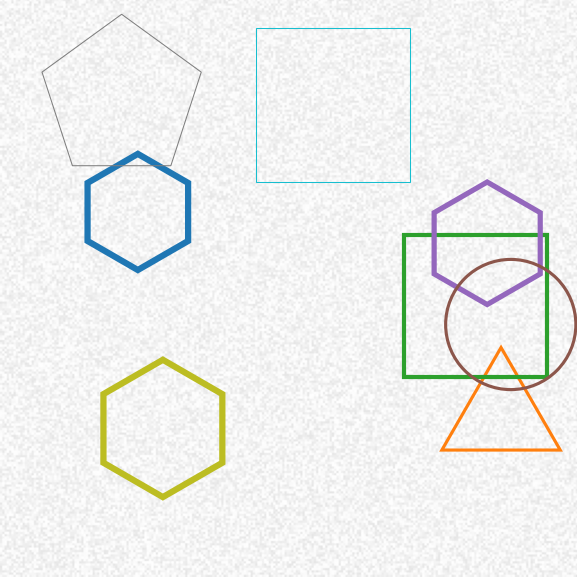[{"shape": "hexagon", "thickness": 3, "radius": 0.5, "center": [0.239, 0.632]}, {"shape": "triangle", "thickness": 1.5, "radius": 0.59, "center": [0.868, 0.279]}, {"shape": "square", "thickness": 2, "radius": 0.62, "center": [0.823, 0.469]}, {"shape": "hexagon", "thickness": 2.5, "radius": 0.53, "center": [0.844, 0.578]}, {"shape": "circle", "thickness": 1.5, "radius": 0.56, "center": [0.884, 0.437]}, {"shape": "pentagon", "thickness": 0.5, "radius": 0.72, "center": [0.211, 0.829]}, {"shape": "hexagon", "thickness": 3, "radius": 0.59, "center": [0.282, 0.257]}, {"shape": "square", "thickness": 0.5, "radius": 0.67, "center": [0.576, 0.818]}]